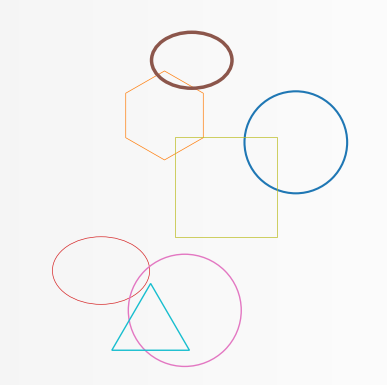[{"shape": "circle", "thickness": 1.5, "radius": 0.66, "center": [0.763, 0.63]}, {"shape": "hexagon", "thickness": 0.5, "radius": 0.58, "center": [0.425, 0.7]}, {"shape": "oval", "thickness": 0.5, "radius": 0.63, "center": [0.261, 0.297]}, {"shape": "oval", "thickness": 2.5, "radius": 0.52, "center": [0.495, 0.843]}, {"shape": "circle", "thickness": 1, "radius": 0.73, "center": [0.477, 0.194]}, {"shape": "square", "thickness": 0.5, "radius": 0.65, "center": [0.583, 0.514]}, {"shape": "triangle", "thickness": 1, "radius": 0.58, "center": [0.389, 0.148]}]